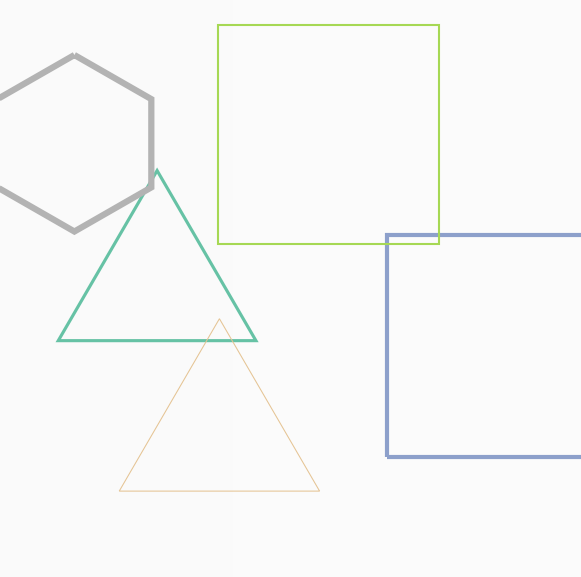[{"shape": "triangle", "thickness": 1.5, "radius": 0.98, "center": [0.27, 0.507]}, {"shape": "square", "thickness": 2, "radius": 0.96, "center": [0.858, 0.4]}, {"shape": "square", "thickness": 1, "radius": 0.95, "center": [0.565, 0.767]}, {"shape": "triangle", "thickness": 0.5, "radius": 1.0, "center": [0.378, 0.248]}, {"shape": "hexagon", "thickness": 3, "radius": 0.76, "center": [0.128, 0.751]}]